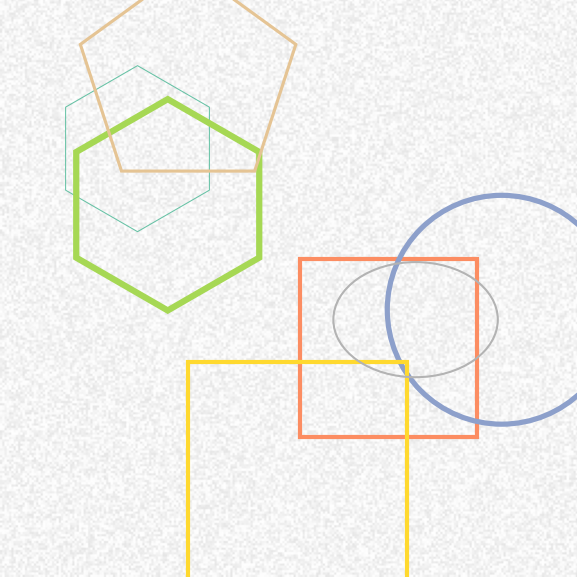[{"shape": "hexagon", "thickness": 0.5, "radius": 0.72, "center": [0.238, 0.742]}, {"shape": "square", "thickness": 2, "radius": 0.77, "center": [0.673, 0.397]}, {"shape": "circle", "thickness": 2.5, "radius": 0.99, "center": [0.869, 0.463]}, {"shape": "hexagon", "thickness": 3, "radius": 0.91, "center": [0.29, 0.644]}, {"shape": "square", "thickness": 2, "radius": 0.95, "center": [0.515, 0.183]}, {"shape": "pentagon", "thickness": 1.5, "radius": 0.98, "center": [0.326, 0.862]}, {"shape": "oval", "thickness": 1, "radius": 0.71, "center": [0.72, 0.446]}]